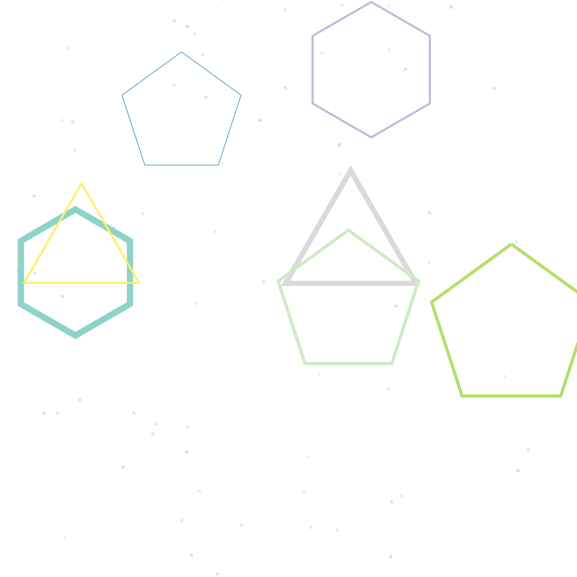[{"shape": "hexagon", "thickness": 3, "radius": 0.55, "center": [0.131, 0.527]}, {"shape": "hexagon", "thickness": 1, "radius": 0.59, "center": [0.643, 0.878]}, {"shape": "pentagon", "thickness": 0.5, "radius": 0.54, "center": [0.314, 0.801]}, {"shape": "pentagon", "thickness": 1.5, "radius": 0.73, "center": [0.886, 0.431]}, {"shape": "triangle", "thickness": 2.5, "radius": 0.65, "center": [0.607, 0.574]}, {"shape": "pentagon", "thickness": 1.5, "radius": 0.64, "center": [0.603, 0.473]}, {"shape": "triangle", "thickness": 1, "radius": 0.57, "center": [0.141, 0.567]}]